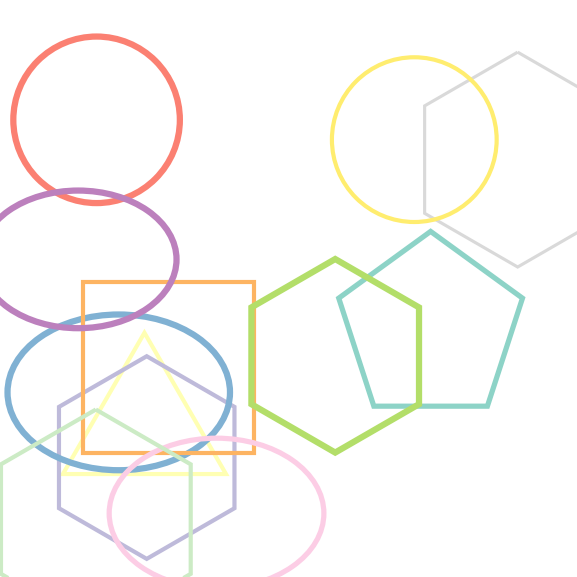[{"shape": "pentagon", "thickness": 2.5, "radius": 0.84, "center": [0.746, 0.431]}, {"shape": "triangle", "thickness": 2, "radius": 0.82, "center": [0.25, 0.26]}, {"shape": "hexagon", "thickness": 2, "radius": 0.88, "center": [0.254, 0.207]}, {"shape": "circle", "thickness": 3, "radius": 0.72, "center": [0.167, 0.792]}, {"shape": "oval", "thickness": 3, "radius": 0.96, "center": [0.206, 0.32]}, {"shape": "square", "thickness": 2, "radius": 0.74, "center": [0.291, 0.363]}, {"shape": "hexagon", "thickness": 3, "radius": 0.84, "center": [0.58, 0.383]}, {"shape": "oval", "thickness": 2.5, "radius": 0.93, "center": [0.375, 0.11]}, {"shape": "hexagon", "thickness": 1.5, "radius": 0.93, "center": [0.896, 0.723]}, {"shape": "oval", "thickness": 3, "radius": 0.85, "center": [0.135, 0.55]}, {"shape": "hexagon", "thickness": 2, "radius": 0.95, "center": [0.166, 0.1]}, {"shape": "circle", "thickness": 2, "radius": 0.71, "center": [0.717, 0.757]}]